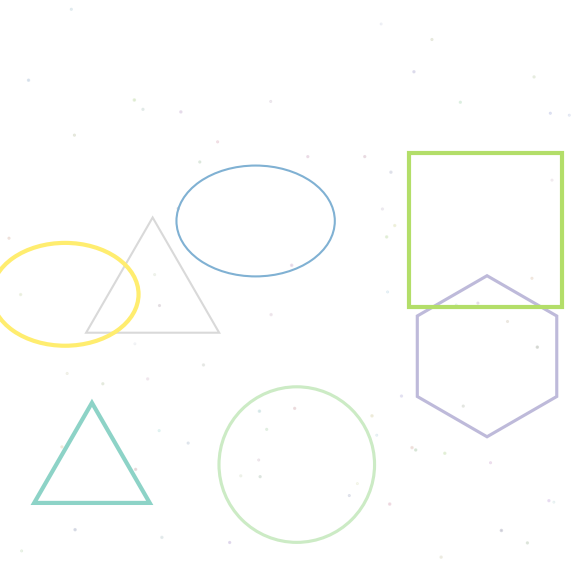[{"shape": "triangle", "thickness": 2, "radius": 0.58, "center": [0.159, 0.186]}, {"shape": "hexagon", "thickness": 1.5, "radius": 0.7, "center": [0.843, 0.382]}, {"shape": "oval", "thickness": 1, "radius": 0.69, "center": [0.443, 0.616]}, {"shape": "square", "thickness": 2, "radius": 0.67, "center": [0.841, 0.601]}, {"shape": "triangle", "thickness": 1, "radius": 0.67, "center": [0.264, 0.49]}, {"shape": "circle", "thickness": 1.5, "radius": 0.67, "center": [0.514, 0.195]}, {"shape": "oval", "thickness": 2, "radius": 0.64, "center": [0.113, 0.49]}]